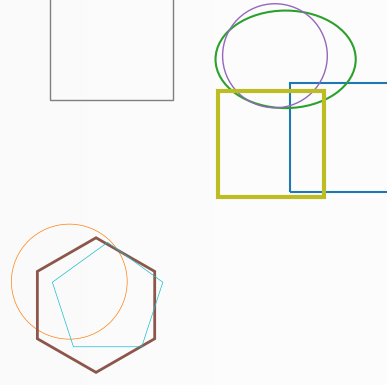[{"shape": "square", "thickness": 1.5, "radius": 0.71, "center": [0.891, 0.642]}, {"shape": "circle", "thickness": 0.5, "radius": 0.75, "center": [0.179, 0.268]}, {"shape": "oval", "thickness": 1.5, "radius": 0.9, "center": [0.737, 0.846]}, {"shape": "circle", "thickness": 1, "radius": 0.68, "center": [0.71, 0.855]}, {"shape": "hexagon", "thickness": 2, "radius": 0.87, "center": [0.248, 0.208]}, {"shape": "square", "thickness": 1, "radius": 0.8, "center": [0.287, 0.898]}, {"shape": "square", "thickness": 3, "radius": 0.68, "center": [0.701, 0.626]}, {"shape": "pentagon", "thickness": 0.5, "radius": 0.75, "center": [0.278, 0.221]}]